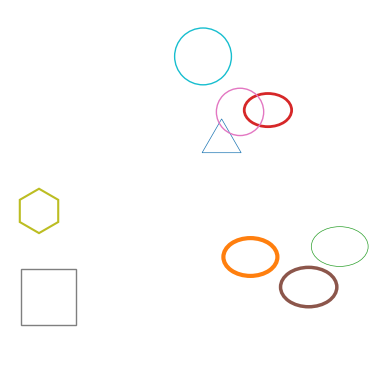[{"shape": "triangle", "thickness": 0.5, "radius": 0.29, "center": [0.576, 0.633]}, {"shape": "oval", "thickness": 3, "radius": 0.35, "center": [0.65, 0.332]}, {"shape": "oval", "thickness": 0.5, "radius": 0.37, "center": [0.882, 0.36]}, {"shape": "oval", "thickness": 2, "radius": 0.31, "center": [0.696, 0.714]}, {"shape": "oval", "thickness": 2.5, "radius": 0.37, "center": [0.802, 0.254]}, {"shape": "circle", "thickness": 1, "radius": 0.31, "center": [0.623, 0.709]}, {"shape": "square", "thickness": 1, "radius": 0.36, "center": [0.126, 0.229]}, {"shape": "hexagon", "thickness": 1.5, "radius": 0.29, "center": [0.101, 0.452]}, {"shape": "circle", "thickness": 1, "radius": 0.37, "center": [0.527, 0.853]}]